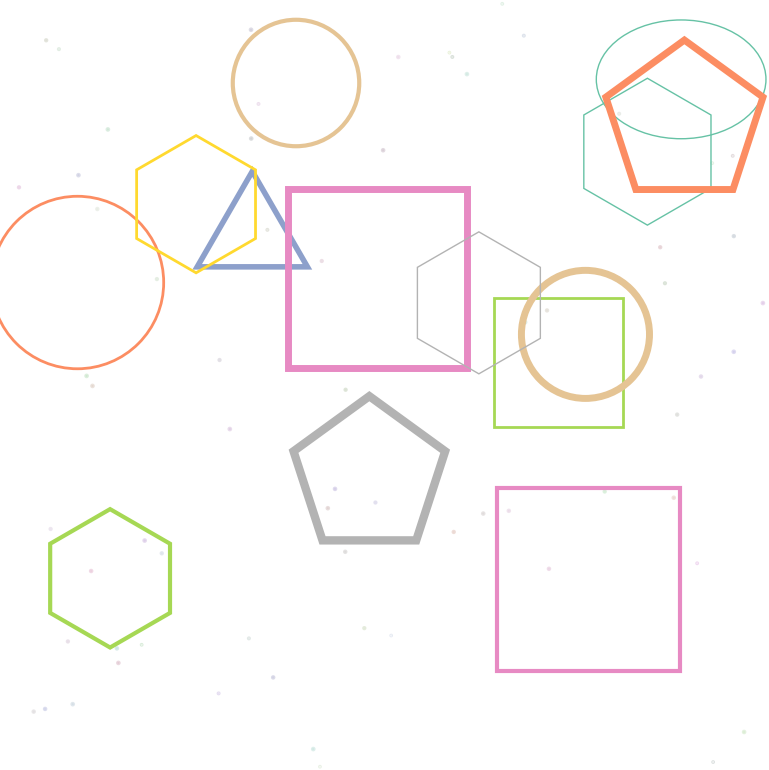[{"shape": "hexagon", "thickness": 0.5, "radius": 0.48, "center": [0.841, 0.803]}, {"shape": "oval", "thickness": 0.5, "radius": 0.55, "center": [0.885, 0.897]}, {"shape": "circle", "thickness": 1, "radius": 0.56, "center": [0.101, 0.633]}, {"shape": "pentagon", "thickness": 2.5, "radius": 0.54, "center": [0.889, 0.841]}, {"shape": "triangle", "thickness": 2, "radius": 0.41, "center": [0.328, 0.695]}, {"shape": "square", "thickness": 1.5, "radius": 0.59, "center": [0.764, 0.247]}, {"shape": "square", "thickness": 2.5, "radius": 0.58, "center": [0.49, 0.638]}, {"shape": "hexagon", "thickness": 1.5, "radius": 0.45, "center": [0.143, 0.249]}, {"shape": "square", "thickness": 1, "radius": 0.42, "center": [0.725, 0.529]}, {"shape": "hexagon", "thickness": 1, "radius": 0.45, "center": [0.255, 0.735]}, {"shape": "circle", "thickness": 2.5, "radius": 0.42, "center": [0.76, 0.566]}, {"shape": "circle", "thickness": 1.5, "radius": 0.41, "center": [0.384, 0.892]}, {"shape": "hexagon", "thickness": 0.5, "radius": 0.46, "center": [0.622, 0.607]}, {"shape": "pentagon", "thickness": 3, "radius": 0.52, "center": [0.48, 0.382]}]